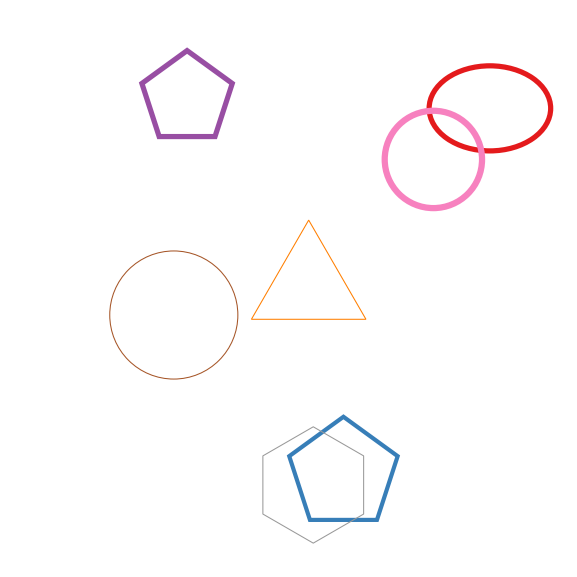[{"shape": "oval", "thickness": 2.5, "radius": 0.53, "center": [0.848, 0.812]}, {"shape": "pentagon", "thickness": 2, "radius": 0.49, "center": [0.595, 0.179]}, {"shape": "pentagon", "thickness": 2.5, "radius": 0.41, "center": [0.324, 0.829]}, {"shape": "triangle", "thickness": 0.5, "radius": 0.57, "center": [0.535, 0.504]}, {"shape": "circle", "thickness": 0.5, "radius": 0.55, "center": [0.301, 0.454]}, {"shape": "circle", "thickness": 3, "radius": 0.42, "center": [0.75, 0.723]}, {"shape": "hexagon", "thickness": 0.5, "radius": 0.5, "center": [0.542, 0.159]}]